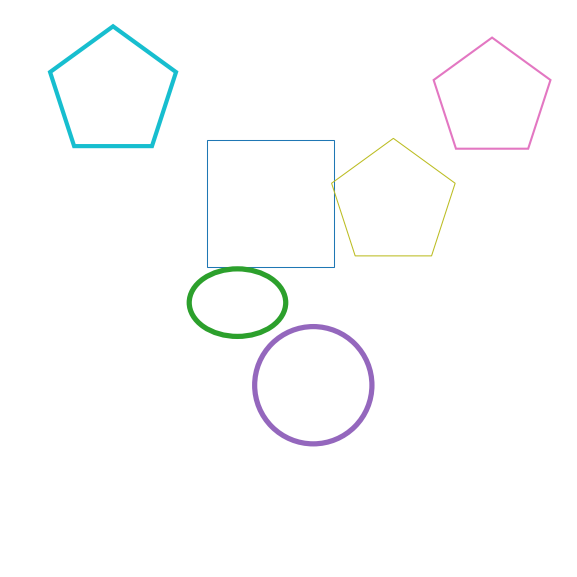[{"shape": "square", "thickness": 0.5, "radius": 0.55, "center": [0.468, 0.646]}, {"shape": "oval", "thickness": 2.5, "radius": 0.42, "center": [0.411, 0.475]}, {"shape": "circle", "thickness": 2.5, "radius": 0.51, "center": [0.543, 0.332]}, {"shape": "pentagon", "thickness": 1, "radius": 0.53, "center": [0.852, 0.828]}, {"shape": "pentagon", "thickness": 0.5, "radius": 0.56, "center": [0.681, 0.647]}, {"shape": "pentagon", "thickness": 2, "radius": 0.57, "center": [0.196, 0.839]}]